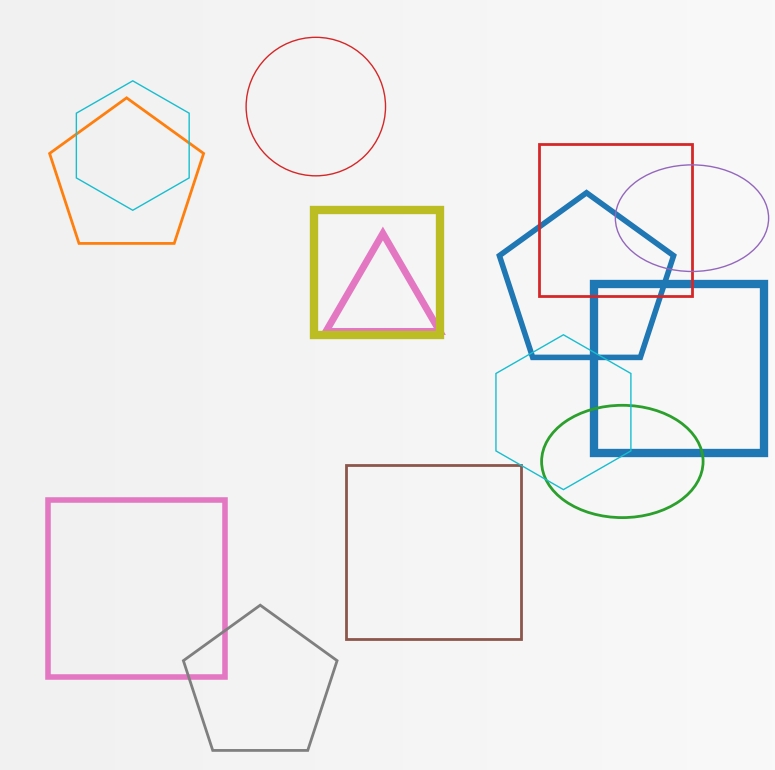[{"shape": "square", "thickness": 3, "radius": 0.55, "center": [0.876, 0.522]}, {"shape": "pentagon", "thickness": 2, "radius": 0.59, "center": [0.757, 0.631]}, {"shape": "pentagon", "thickness": 1, "radius": 0.52, "center": [0.163, 0.768]}, {"shape": "oval", "thickness": 1, "radius": 0.52, "center": [0.803, 0.401]}, {"shape": "square", "thickness": 1, "radius": 0.49, "center": [0.795, 0.714]}, {"shape": "circle", "thickness": 0.5, "radius": 0.45, "center": [0.408, 0.862]}, {"shape": "oval", "thickness": 0.5, "radius": 0.49, "center": [0.893, 0.717]}, {"shape": "square", "thickness": 1, "radius": 0.57, "center": [0.56, 0.283]}, {"shape": "triangle", "thickness": 2.5, "radius": 0.42, "center": [0.494, 0.612]}, {"shape": "square", "thickness": 2, "radius": 0.57, "center": [0.176, 0.236]}, {"shape": "pentagon", "thickness": 1, "radius": 0.52, "center": [0.336, 0.11]}, {"shape": "square", "thickness": 3, "radius": 0.41, "center": [0.486, 0.646]}, {"shape": "hexagon", "thickness": 0.5, "radius": 0.42, "center": [0.171, 0.811]}, {"shape": "hexagon", "thickness": 0.5, "radius": 0.5, "center": [0.727, 0.465]}]